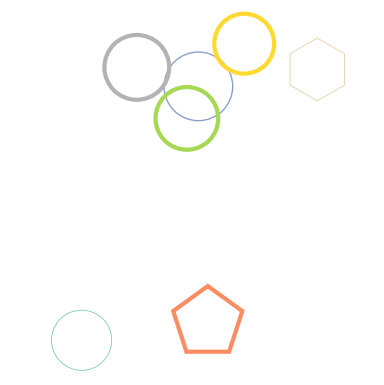[{"shape": "circle", "thickness": 0.5, "radius": 0.39, "center": [0.212, 0.116]}, {"shape": "pentagon", "thickness": 3, "radius": 0.47, "center": [0.54, 0.163]}, {"shape": "circle", "thickness": 1, "radius": 0.45, "center": [0.515, 0.776]}, {"shape": "circle", "thickness": 3, "radius": 0.41, "center": [0.485, 0.692]}, {"shape": "circle", "thickness": 3, "radius": 0.39, "center": [0.634, 0.887]}, {"shape": "hexagon", "thickness": 0.5, "radius": 0.41, "center": [0.824, 0.82]}, {"shape": "circle", "thickness": 3, "radius": 0.42, "center": [0.355, 0.825]}]